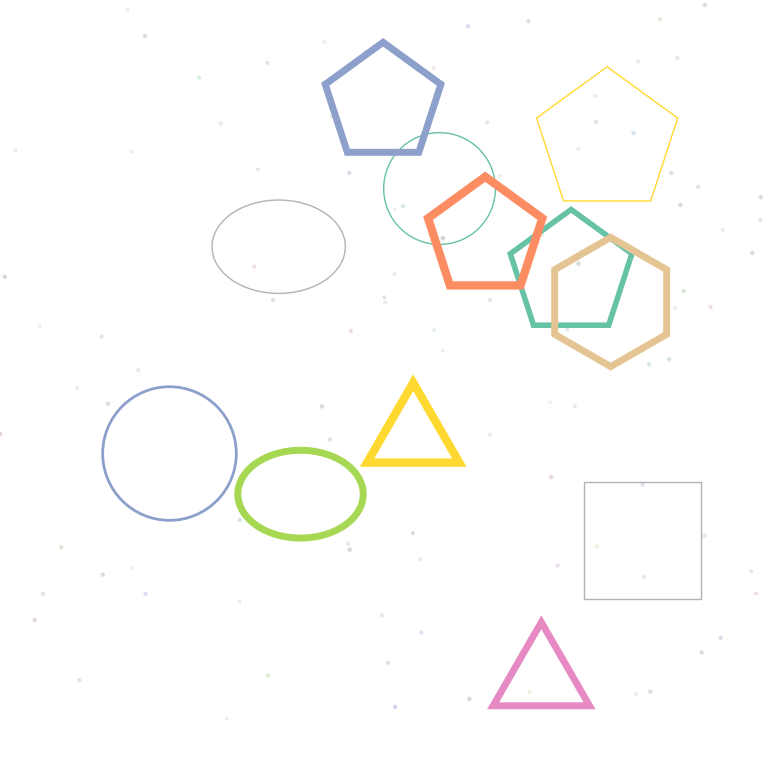[{"shape": "pentagon", "thickness": 2, "radius": 0.42, "center": [0.742, 0.645]}, {"shape": "circle", "thickness": 0.5, "radius": 0.36, "center": [0.571, 0.755]}, {"shape": "pentagon", "thickness": 3, "radius": 0.39, "center": [0.63, 0.692]}, {"shape": "pentagon", "thickness": 2.5, "radius": 0.39, "center": [0.498, 0.866]}, {"shape": "circle", "thickness": 1, "radius": 0.43, "center": [0.22, 0.411]}, {"shape": "triangle", "thickness": 2.5, "radius": 0.36, "center": [0.703, 0.12]}, {"shape": "oval", "thickness": 2.5, "radius": 0.41, "center": [0.39, 0.358]}, {"shape": "pentagon", "thickness": 0.5, "radius": 0.48, "center": [0.788, 0.817]}, {"shape": "triangle", "thickness": 3, "radius": 0.35, "center": [0.537, 0.434]}, {"shape": "hexagon", "thickness": 2.5, "radius": 0.42, "center": [0.793, 0.608]}, {"shape": "square", "thickness": 0.5, "radius": 0.38, "center": [0.835, 0.298]}, {"shape": "oval", "thickness": 0.5, "radius": 0.43, "center": [0.362, 0.68]}]